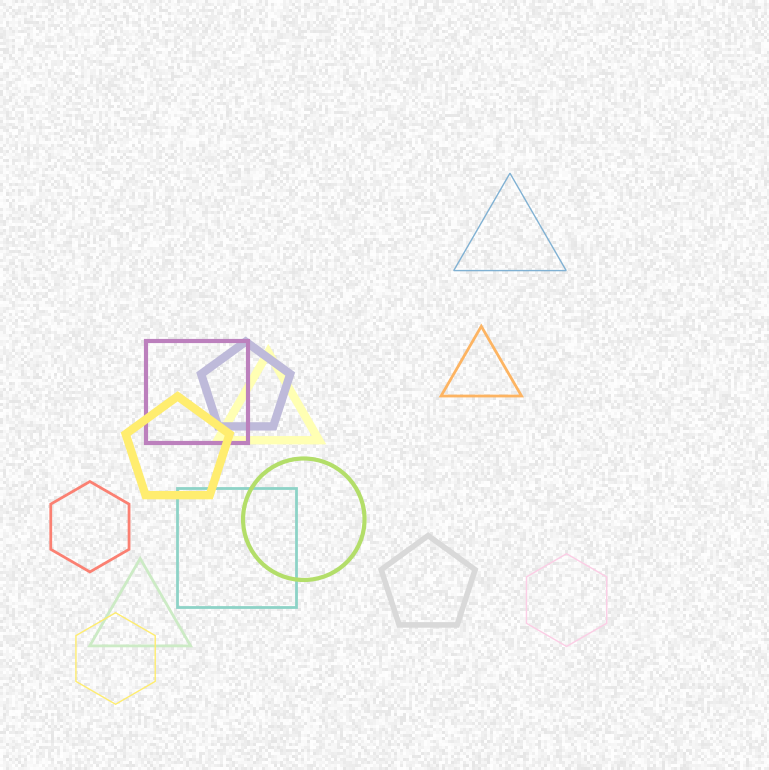[{"shape": "square", "thickness": 1, "radius": 0.39, "center": [0.307, 0.289]}, {"shape": "triangle", "thickness": 3, "radius": 0.38, "center": [0.348, 0.466]}, {"shape": "pentagon", "thickness": 3, "radius": 0.3, "center": [0.319, 0.495]}, {"shape": "hexagon", "thickness": 1, "radius": 0.29, "center": [0.117, 0.316]}, {"shape": "triangle", "thickness": 0.5, "radius": 0.42, "center": [0.662, 0.691]}, {"shape": "triangle", "thickness": 1, "radius": 0.3, "center": [0.625, 0.516]}, {"shape": "circle", "thickness": 1.5, "radius": 0.39, "center": [0.395, 0.326]}, {"shape": "hexagon", "thickness": 0.5, "radius": 0.3, "center": [0.736, 0.221]}, {"shape": "pentagon", "thickness": 2, "radius": 0.32, "center": [0.556, 0.24]}, {"shape": "square", "thickness": 1.5, "radius": 0.33, "center": [0.256, 0.491]}, {"shape": "triangle", "thickness": 1, "radius": 0.38, "center": [0.182, 0.199]}, {"shape": "hexagon", "thickness": 0.5, "radius": 0.3, "center": [0.15, 0.145]}, {"shape": "pentagon", "thickness": 3, "radius": 0.35, "center": [0.231, 0.414]}]